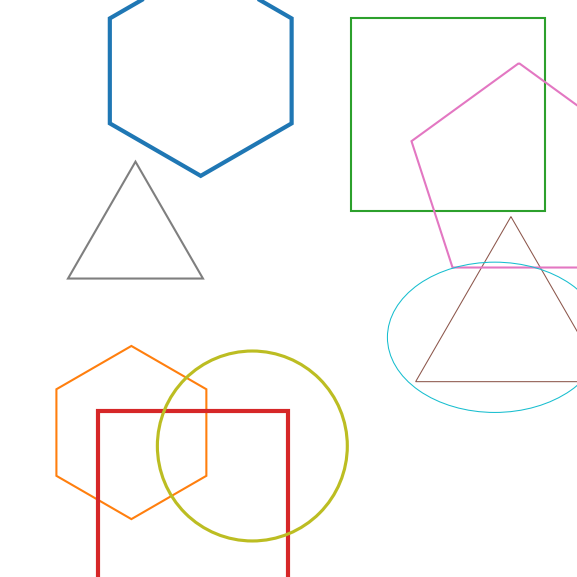[{"shape": "hexagon", "thickness": 2, "radius": 0.91, "center": [0.348, 0.876]}, {"shape": "hexagon", "thickness": 1, "radius": 0.75, "center": [0.228, 0.25]}, {"shape": "square", "thickness": 1, "radius": 0.84, "center": [0.776, 0.801]}, {"shape": "square", "thickness": 2, "radius": 0.82, "center": [0.334, 0.123]}, {"shape": "triangle", "thickness": 0.5, "radius": 0.95, "center": [0.885, 0.434]}, {"shape": "pentagon", "thickness": 1, "radius": 0.98, "center": [0.899, 0.694]}, {"shape": "triangle", "thickness": 1, "radius": 0.67, "center": [0.235, 0.584]}, {"shape": "circle", "thickness": 1.5, "radius": 0.82, "center": [0.437, 0.227]}, {"shape": "oval", "thickness": 0.5, "radius": 0.93, "center": [0.857, 0.415]}]